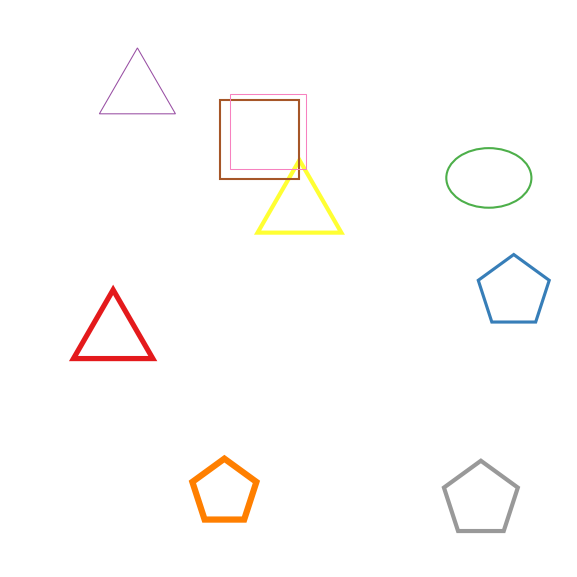[{"shape": "triangle", "thickness": 2.5, "radius": 0.4, "center": [0.196, 0.418]}, {"shape": "pentagon", "thickness": 1.5, "radius": 0.32, "center": [0.89, 0.494]}, {"shape": "oval", "thickness": 1, "radius": 0.37, "center": [0.847, 0.691]}, {"shape": "triangle", "thickness": 0.5, "radius": 0.38, "center": [0.238, 0.84]}, {"shape": "pentagon", "thickness": 3, "radius": 0.29, "center": [0.389, 0.147]}, {"shape": "triangle", "thickness": 2, "radius": 0.42, "center": [0.519, 0.638]}, {"shape": "square", "thickness": 1, "radius": 0.34, "center": [0.45, 0.758]}, {"shape": "square", "thickness": 0.5, "radius": 0.33, "center": [0.464, 0.772]}, {"shape": "pentagon", "thickness": 2, "radius": 0.34, "center": [0.833, 0.134]}]